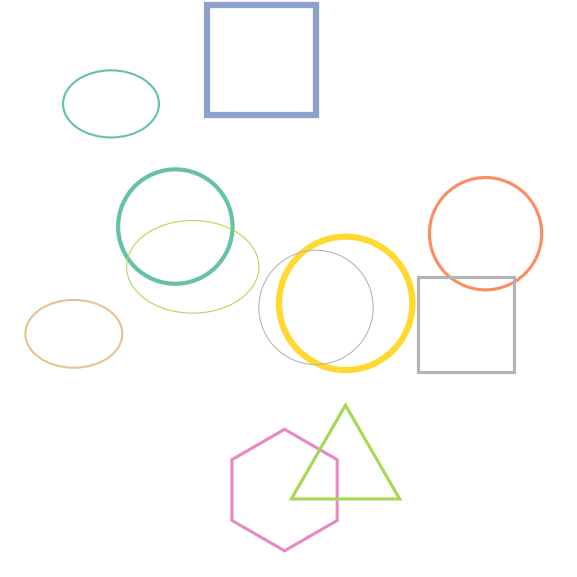[{"shape": "circle", "thickness": 2, "radius": 0.5, "center": [0.304, 0.607]}, {"shape": "oval", "thickness": 1, "radius": 0.42, "center": [0.192, 0.819]}, {"shape": "circle", "thickness": 1.5, "radius": 0.49, "center": [0.841, 0.594]}, {"shape": "square", "thickness": 3, "radius": 0.47, "center": [0.453, 0.895]}, {"shape": "hexagon", "thickness": 1.5, "radius": 0.53, "center": [0.493, 0.151]}, {"shape": "oval", "thickness": 0.5, "radius": 0.57, "center": [0.334, 0.537]}, {"shape": "triangle", "thickness": 1.5, "radius": 0.54, "center": [0.598, 0.189]}, {"shape": "circle", "thickness": 3, "radius": 0.58, "center": [0.599, 0.474]}, {"shape": "oval", "thickness": 1, "radius": 0.42, "center": [0.128, 0.421]}, {"shape": "square", "thickness": 1.5, "radius": 0.41, "center": [0.807, 0.437]}, {"shape": "circle", "thickness": 0.5, "radius": 0.49, "center": [0.547, 0.467]}]